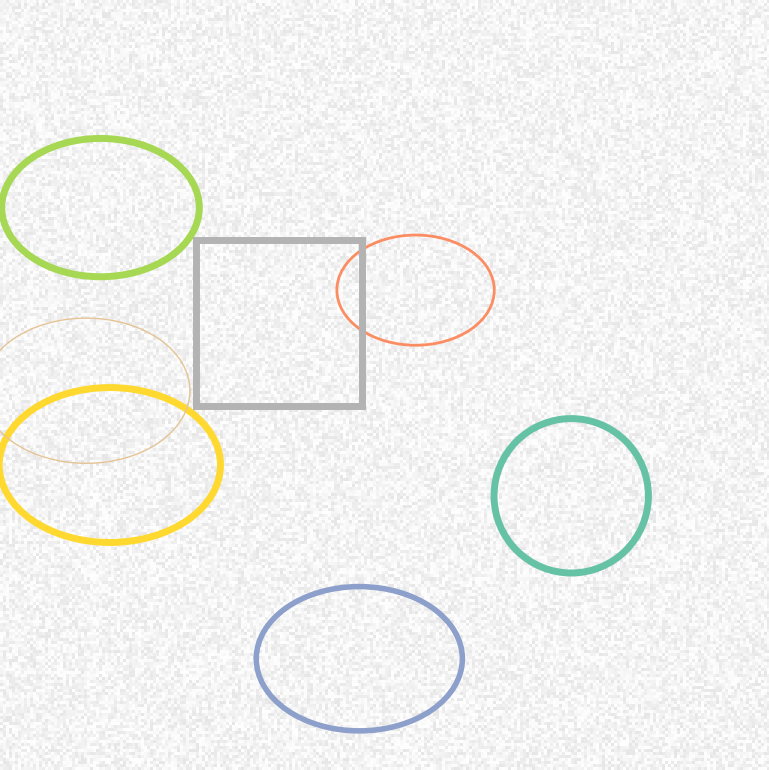[{"shape": "circle", "thickness": 2.5, "radius": 0.5, "center": [0.742, 0.356]}, {"shape": "oval", "thickness": 1, "radius": 0.51, "center": [0.54, 0.623]}, {"shape": "oval", "thickness": 2, "radius": 0.67, "center": [0.467, 0.145]}, {"shape": "oval", "thickness": 2.5, "radius": 0.64, "center": [0.131, 0.73]}, {"shape": "oval", "thickness": 2.5, "radius": 0.72, "center": [0.143, 0.396]}, {"shape": "oval", "thickness": 0.5, "radius": 0.67, "center": [0.112, 0.493]}, {"shape": "square", "thickness": 2.5, "radius": 0.54, "center": [0.362, 0.58]}]